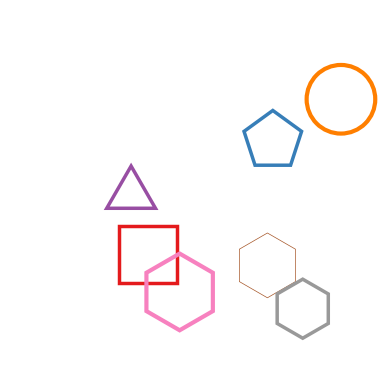[{"shape": "square", "thickness": 2.5, "radius": 0.37, "center": [0.384, 0.339]}, {"shape": "pentagon", "thickness": 2.5, "radius": 0.39, "center": [0.709, 0.634]}, {"shape": "triangle", "thickness": 2.5, "radius": 0.37, "center": [0.341, 0.496]}, {"shape": "circle", "thickness": 3, "radius": 0.45, "center": [0.886, 0.742]}, {"shape": "hexagon", "thickness": 0.5, "radius": 0.42, "center": [0.695, 0.311]}, {"shape": "hexagon", "thickness": 3, "radius": 0.5, "center": [0.467, 0.242]}, {"shape": "hexagon", "thickness": 2.5, "radius": 0.38, "center": [0.786, 0.198]}]